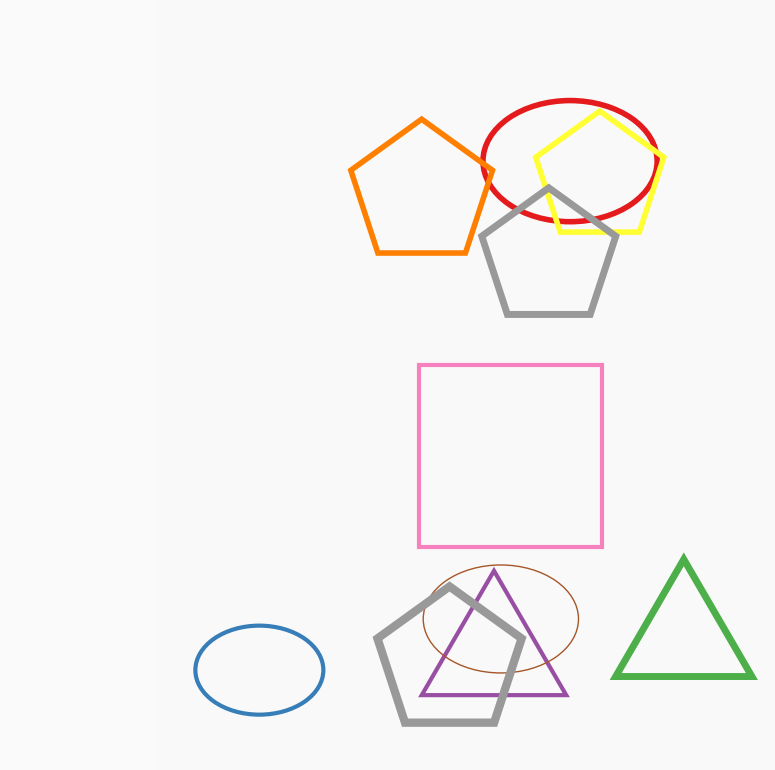[{"shape": "oval", "thickness": 2, "radius": 0.56, "center": [0.736, 0.791]}, {"shape": "oval", "thickness": 1.5, "radius": 0.41, "center": [0.335, 0.13]}, {"shape": "triangle", "thickness": 2.5, "radius": 0.51, "center": [0.882, 0.172]}, {"shape": "triangle", "thickness": 1.5, "radius": 0.54, "center": [0.637, 0.151]}, {"shape": "pentagon", "thickness": 2, "radius": 0.48, "center": [0.544, 0.749]}, {"shape": "pentagon", "thickness": 2, "radius": 0.43, "center": [0.774, 0.769]}, {"shape": "oval", "thickness": 0.5, "radius": 0.5, "center": [0.646, 0.196]}, {"shape": "square", "thickness": 1.5, "radius": 0.59, "center": [0.659, 0.408]}, {"shape": "pentagon", "thickness": 2.5, "radius": 0.45, "center": [0.708, 0.665]}, {"shape": "pentagon", "thickness": 3, "radius": 0.49, "center": [0.58, 0.141]}]